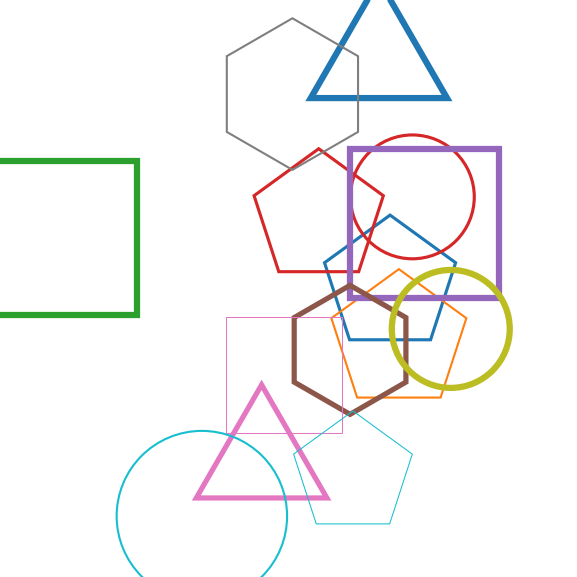[{"shape": "triangle", "thickness": 3, "radius": 0.68, "center": [0.656, 0.897]}, {"shape": "pentagon", "thickness": 1.5, "radius": 0.6, "center": [0.675, 0.507]}, {"shape": "pentagon", "thickness": 1, "radius": 0.61, "center": [0.691, 0.41]}, {"shape": "square", "thickness": 3, "radius": 0.67, "center": [0.104, 0.587]}, {"shape": "pentagon", "thickness": 1.5, "radius": 0.59, "center": [0.552, 0.624]}, {"shape": "circle", "thickness": 1.5, "radius": 0.54, "center": [0.714, 0.658]}, {"shape": "square", "thickness": 3, "radius": 0.64, "center": [0.734, 0.612]}, {"shape": "hexagon", "thickness": 2.5, "radius": 0.56, "center": [0.606, 0.393]}, {"shape": "square", "thickness": 0.5, "radius": 0.5, "center": [0.492, 0.35]}, {"shape": "triangle", "thickness": 2.5, "radius": 0.65, "center": [0.453, 0.202]}, {"shape": "hexagon", "thickness": 1, "radius": 0.66, "center": [0.506, 0.836]}, {"shape": "circle", "thickness": 3, "radius": 0.51, "center": [0.781, 0.43]}, {"shape": "pentagon", "thickness": 0.5, "radius": 0.54, "center": [0.611, 0.179]}, {"shape": "circle", "thickness": 1, "radius": 0.74, "center": [0.35, 0.105]}]